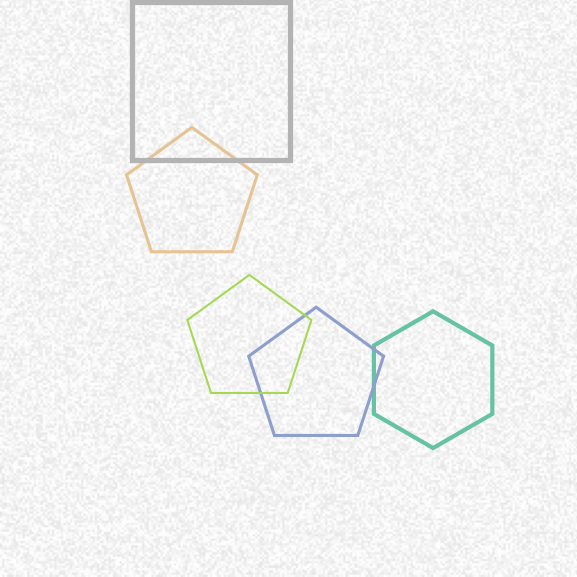[{"shape": "hexagon", "thickness": 2, "radius": 0.59, "center": [0.75, 0.342]}, {"shape": "pentagon", "thickness": 1.5, "radius": 0.61, "center": [0.547, 0.344]}, {"shape": "pentagon", "thickness": 1, "radius": 0.56, "center": [0.432, 0.41]}, {"shape": "pentagon", "thickness": 1.5, "radius": 0.6, "center": [0.332, 0.66]}, {"shape": "square", "thickness": 2.5, "radius": 0.68, "center": [0.365, 0.859]}]